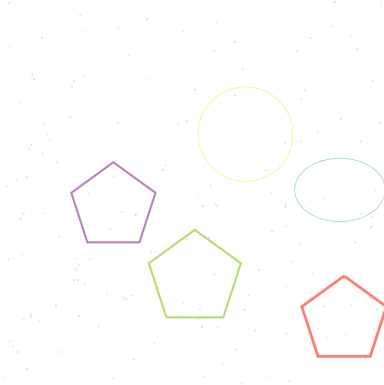[{"shape": "oval", "thickness": 0.5, "radius": 0.59, "center": [0.883, 0.507]}, {"shape": "pentagon", "thickness": 2, "radius": 0.58, "center": [0.894, 0.168]}, {"shape": "pentagon", "thickness": 1.5, "radius": 0.63, "center": [0.506, 0.277]}, {"shape": "pentagon", "thickness": 1.5, "radius": 0.57, "center": [0.295, 0.464]}, {"shape": "circle", "thickness": 0.5, "radius": 0.61, "center": [0.638, 0.652]}]